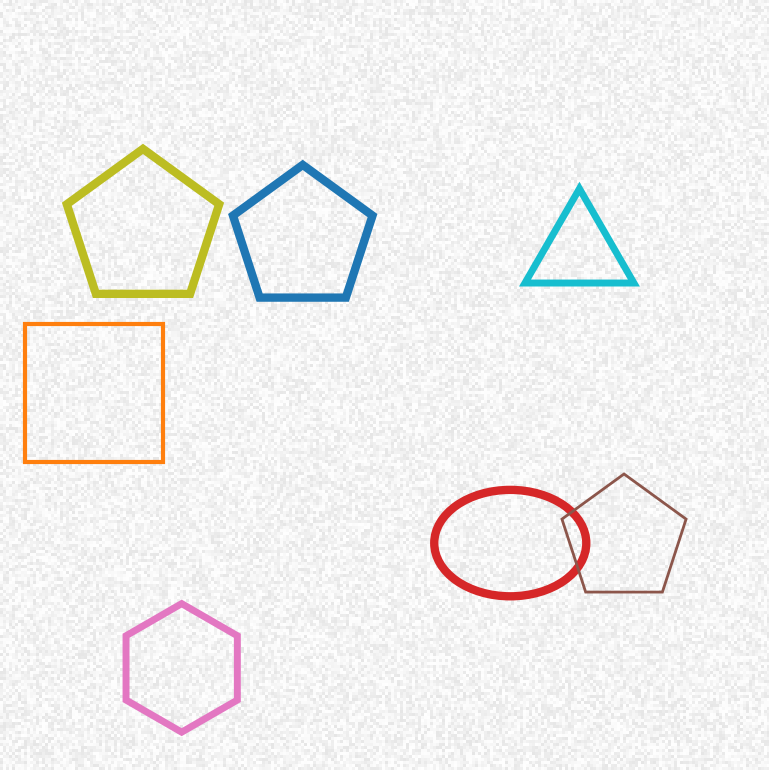[{"shape": "pentagon", "thickness": 3, "radius": 0.48, "center": [0.393, 0.691]}, {"shape": "square", "thickness": 1.5, "radius": 0.45, "center": [0.122, 0.49]}, {"shape": "oval", "thickness": 3, "radius": 0.49, "center": [0.663, 0.295]}, {"shape": "pentagon", "thickness": 1, "radius": 0.42, "center": [0.81, 0.3]}, {"shape": "hexagon", "thickness": 2.5, "radius": 0.42, "center": [0.236, 0.133]}, {"shape": "pentagon", "thickness": 3, "radius": 0.52, "center": [0.186, 0.703]}, {"shape": "triangle", "thickness": 2.5, "radius": 0.41, "center": [0.753, 0.673]}]